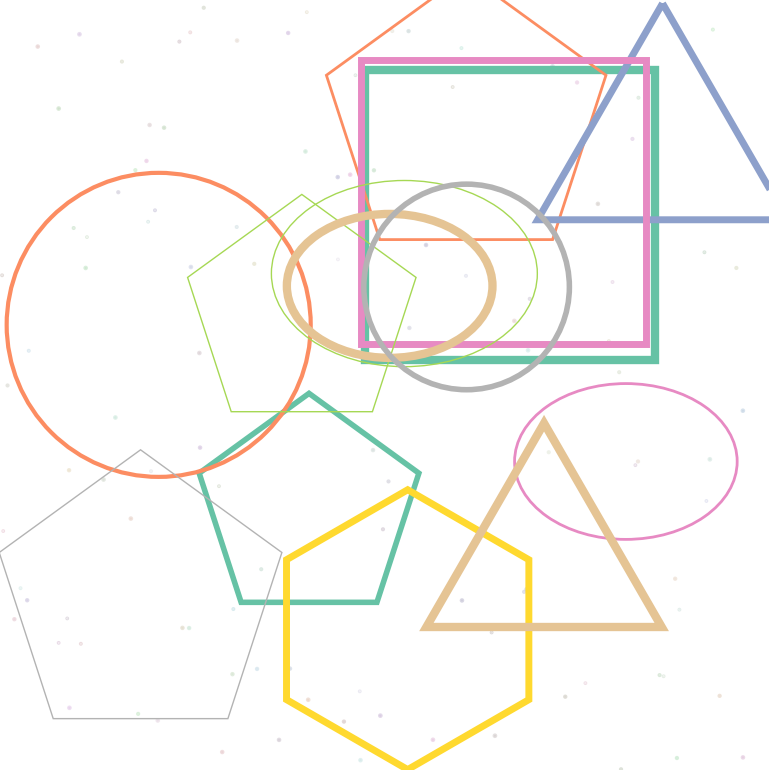[{"shape": "pentagon", "thickness": 2, "radius": 0.75, "center": [0.401, 0.339]}, {"shape": "square", "thickness": 3, "radius": 0.94, "center": [0.663, 0.721]}, {"shape": "circle", "thickness": 1.5, "radius": 0.99, "center": [0.206, 0.578]}, {"shape": "pentagon", "thickness": 1, "radius": 0.95, "center": [0.605, 0.843]}, {"shape": "triangle", "thickness": 2.5, "radius": 0.94, "center": [0.86, 0.808]}, {"shape": "square", "thickness": 2.5, "radius": 0.92, "center": [0.654, 0.738]}, {"shape": "oval", "thickness": 1, "radius": 0.72, "center": [0.813, 0.401]}, {"shape": "pentagon", "thickness": 0.5, "radius": 0.78, "center": [0.392, 0.592]}, {"shape": "oval", "thickness": 0.5, "radius": 0.86, "center": [0.525, 0.645]}, {"shape": "hexagon", "thickness": 2.5, "radius": 0.91, "center": [0.529, 0.182]}, {"shape": "oval", "thickness": 3, "radius": 0.67, "center": [0.506, 0.629]}, {"shape": "triangle", "thickness": 3, "radius": 0.88, "center": [0.707, 0.274]}, {"shape": "circle", "thickness": 2, "radius": 0.67, "center": [0.606, 0.627]}, {"shape": "pentagon", "thickness": 0.5, "radius": 0.96, "center": [0.183, 0.223]}]